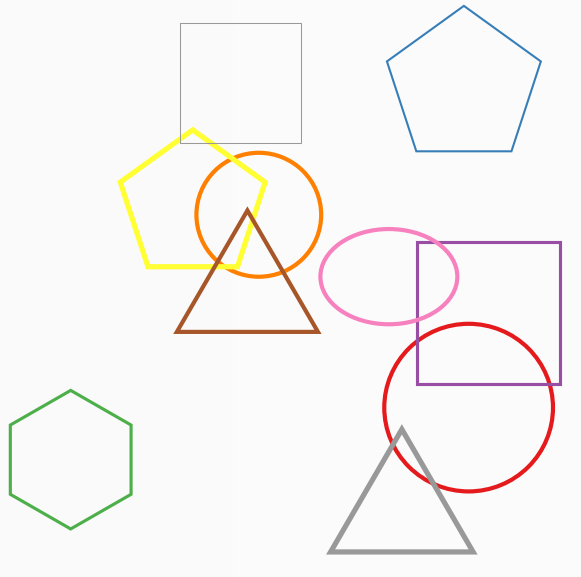[{"shape": "circle", "thickness": 2, "radius": 0.73, "center": [0.806, 0.293]}, {"shape": "pentagon", "thickness": 1, "radius": 0.7, "center": [0.798, 0.85]}, {"shape": "hexagon", "thickness": 1.5, "radius": 0.6, "center": [0.122, 0.203]}, {"shape": "square", "thickness": 1.5, "radius": 0.61, "center": [0.84, 0.457]}, {"shape": "circle", "thickness": 2, "radius": 0.54, "center": [0.445, 0.627]}, {"shape": "pentagon", "thickness": 2.5, "radius": 0.65, "center": [0.332, 0.643]}, {"shape": "triangle", "thickness": 2, "radius": 0.7, "center": [0.426, 0.495]}, {"shape": "oval", "thickness": 2, "radius": 0.59, "center": [0.669, 0.52]}, {"shape": "square", "thickness": 0.5, "radius": 0.52, "center": [0.414, 0.856]}, {"shape": "triangle", "thickness": 2.5, "radius": 0.71, "center": [0.691, 0.114]}]